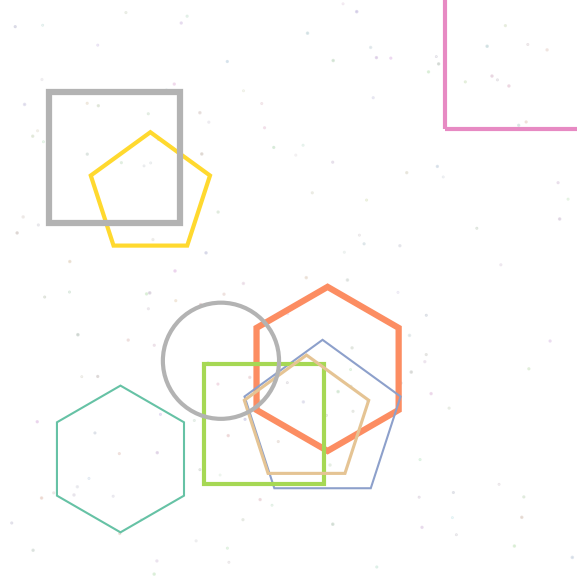[{"shape": "hexagon", "thickness": 1, "radius": 0.64, "center": [0.209, 0.204]}, {"shape": "hexagon", "thickness": 3, "radius": 0.71, "center": [0.567, 0.36]}, {"shape": "pentagon", "thickness": 1, "radius": 0.71, "center": [0.559, 0.269]}, {"shape": "square", "thickness": 2, "radius": 0.58, "center": [0.887, 0.892]}, {"shape": "square", "thickness": 2, "radius": 0.52, "center": [0.457, 0.265]}, {"shape": "pentagon", "thickness": 2, "radius": 0.54, "center": [0.26, 0.662]}, {"shape": "pentagon", "thickness": 1.5, "radius": 0.57, "center": [0.531, 0.271]}, {"shape": "square", "thickness": 3, "radius": 0.57, "center": [0.198, 0.726]}, {"shape": "circle", "thickness": 2, "radius": 0.5, "center": [0.383, 0.374]}]